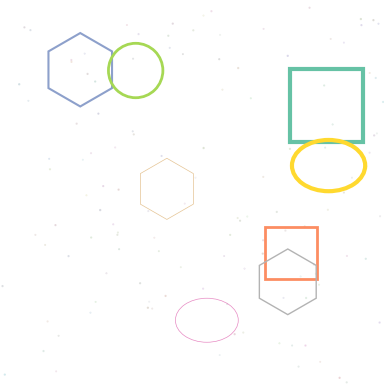[{"shape": "square", "thickness": 3, "radius": 0.47, "center": [0.849, 0.727]}, {"shape": "square", "thickness": 2, "radius": 0.33, "center": [0.755, 0.343]}, {"shape": "hexagon", "thickness": 1.5, "radius": 0.48, "center": [0.208, 0.819]}, {"shape": "oval", "thickness": 0.5, "radius": 0.41, "center": [0.537, 0.168]}, {"shape": "circle", "thickness": 2, "radius": 0.35, "center": [0.352, 0.817]}, {"shape": "oval", "thickness": 3, "radius": 0.48, "center": [0.853, 0.57]}, {"shape": "hexagon", "thickness": 0.5, "radius": 0.4, "center": [0.433, 0.509]}, {"shape": "hexagon", "thickness": 1, "radius": 0.43, "center": [0.747, 0.268]}]